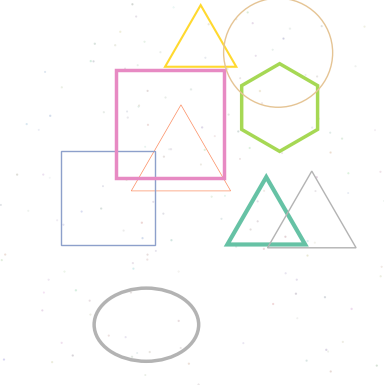[{"shape": "triangle", "thickness": 3, "radius": 0.58, "center": [0.692, 0.423]}, {"shape": "triangle", "thickness": 0.5, "radius": 0.75, "center": [0.47, 0.579]}, {"shape": "square", "thickness": 1, "radius": 0.61, "center": [0.281, 0.485]}, {"shape": "square", "thickness": 2.5, "radius": 0.7, "center": [0.443, 0.678]}, {"shape": "hexagon", "thickness": 2.5, "radius": 0.57, "center": [0.726, 0.721]}, {"shape": "triangle", "thickness": 1.5, "radius": 0.53, "center": [0.521, 0.88]}, {"shape": "circle", "thickness": 1, "radius": 0.71, "center": [0.722, 0.863]}, {"shape": "oval", "thickness": 2.5, "radius": 0.68, "center": [0.38, 0.157]}, {"shape": "triangle", "thickness": 1, "radius": 0.66, "center": [0.81, 0.423]}]